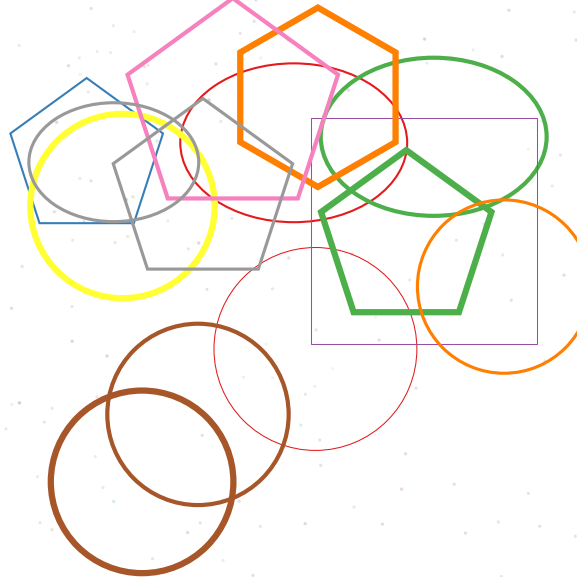[{"shape": "oval", "thickness": 1, "radius": 0.98, "center": [0.509, 0.752]}, {"shape": "circle", "thickness": 0.5, "radius": 0.88, "center": [0.546, 0.395]}, {"shape": "pentagon", "thickness": 1, "radius": 0.69, "center": [0.15, 0.725]}, {"shape": "pentagon", "thickness": 3, "radius": 0.78, "center": [0.703, 0.584]}, {"shape": "oval", "thickness": 2, "radius": 0.98, "center": [0.751, 0.762]}, {"shape": "square", "thickness": 0.5, "radius": 0.98, "center": [0.734, 0.6]}, {"shape": "circle", "thickness": 1.5, "radius": 0.75, "center": [0.873, 0.503]}, {"shape": "hexagon", "thickness": 3, "radius": 0.78, "center": [0.55, 0.831]}, {"shape": "circle", "thickness": 3, "radius": 0.8, "center": [0.212, 0.642]}, {"shape": "circle", "thickness": 3, "radius": 0.79, "center": [0.246, 0.165]}, {"shape": "circle", "thickness": 2, "radius": 0.79, "center": [0.343, 0.282]}, {"shape": "pentagon", "thickness": 2, "radius": 0.96, "center": [0.403, 0.811]}, {"shape": "oval", "thickness": 1.5, "radius": 0.74, "center": [0.197, 0.718]}, {"shape": "pentagon", "thickness": 1.5, "radius": 0.82, "center": [0.351, 0.665]}]